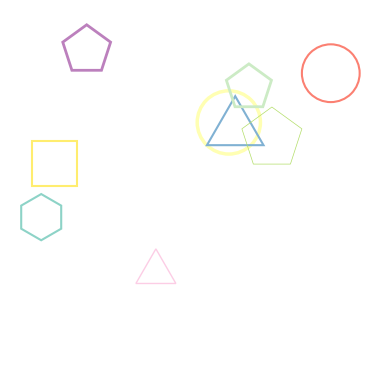[{"shape": "hexagon", "thickness": 1.5, "radius": 0.3, "center": [0.107, 0.436]}, {"shape": "circle", "thickness": 2.5, "radius": 0.41, "center": [0.594, 0.682]}, {"shape": "circle", "thickness": 1.5, "radius": 0.38, "center": [0.859, 0.81]}, {"shape": "triangle", "thickness": 1.5, "radius": 0.42, "center": [0.611, 0.665]}, {"shape": "pentagon", "thickness": 0.5, "radius": 0.41, "center": [0.706, 0.64]}, {"shape": "triangle", "thickness": 1, "radius": 0.3, "center": [0.405, 0.294]}, {"shape": "pentagon", "thickness": 2, "radius": 0.33, "center": [0.225, 0.87]}, {"shape": "pentagon", "thickness": 2, "radius": 0.31, "center": [0.647, 0.773]}, {"shape": "square", "thickness": 1.5, "radius": 0.29, "center": [0.142, 0.575]}]